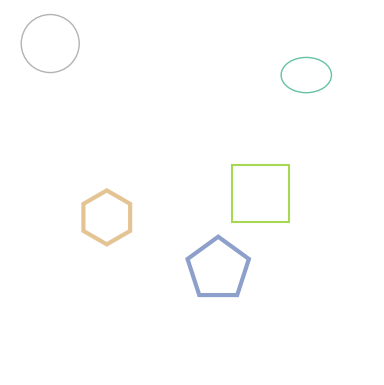[{"shape": "oval", "thickness": 1, "radius": 0.33, "center": [0.796, 0.805]}, {"shape": "pentagon", "thickness": 3, "radius": 0.42, "center": [0.567, 0.301]}, {"shape": "square", "thickness": 1.5, "radius": 0.37, "center": [0.677, 0.498]}, {"shape": "hexagon", "thickness": 3, "radius": 0.35, "center": [0.277, 0.435]}, {"shape": "circle", "thickness": 1, "radius": 0.38, "center": [0.13, 0.887]}]